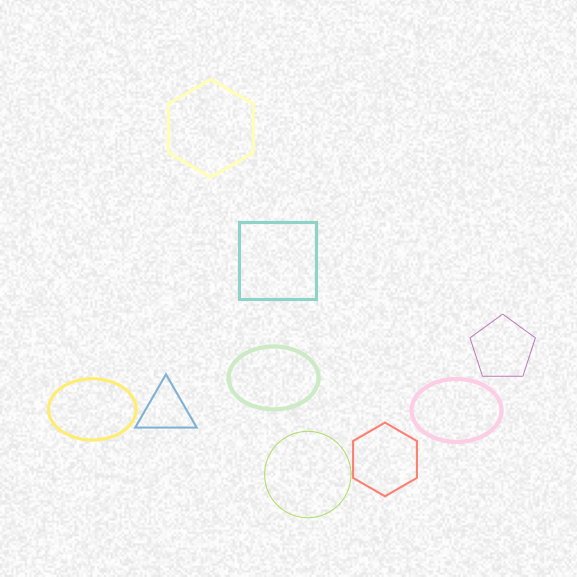[{"shape": "square", "thickness": 1.5, "radius": 0.33, "center": [0.48, 0.547]}, {"shape": "hexagon", "thickness": 1.5, "radius": 0.42, "center": [0.365, 0.777]}, {"shape": "hexagon", "thickness": 1, "radius": 0.32, "center": [0.667, 0.204]}, {"shape": "triangle", "thickness": 1, "radius": 0.31, "center": [0.287, 0.289]}, {"shape": "circle", "thickness": 0.5, "radius": 0.37, "center": [0.533, 0.177]}, {"shape": "oval", "thickness": 2, "radius": 0.39, "center": [0.791, 0.288]}, {"shape": "pentagon", "thickness": 0.5, "radius": 0.3, "center": [0.87, 0.396]}, {"shape": "oval", "thickness": 2, "radius": 0.39, "center": [0.474, 0.345]}, {"shape": "oval", "thickness": 1.5, "radius": 0.38, "center": [0.16, 0.29]}]